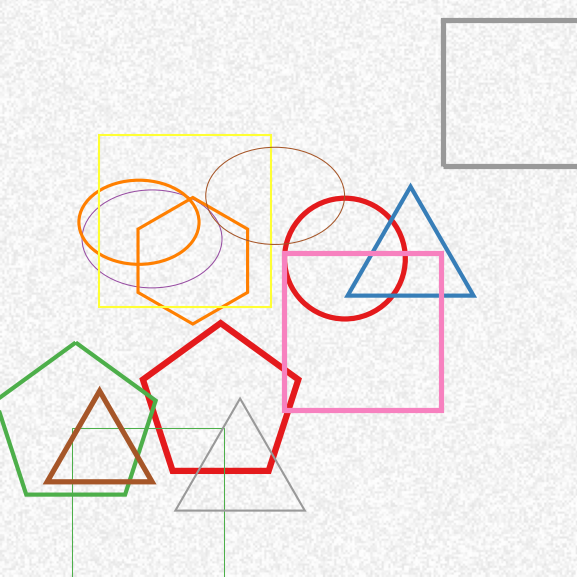[{"shape": "pentagon", "thickness": 3, "radius": 0.71, "center": [0.382, 0.298]}, {"shape": "circle", "thickness": 2.5, "radius": 0.52, "center": [0.597, 0.551]}, {"shape": "triangle", "thickness": 2, "radius": 0.63, "center": [0.711, 0.55]}, {"shape": "pentagon", "thickness": 2, "radius": 0.73, "center": [0.131, 0.26]}, {"shape": "square", "thickness": 0.5, "radius": 0.66, "center": [0.257, 0.127]}, {"shape": "oval", "thickness": 0.5, "radius": 0.61, "center": [0.263, 0.585]}, {"shape": "oval", "thickness": 1.5, "radius": 0.52, "center": [0.241, 0.614]}, {"shape": "hexagon", "thickness": 1.5, "radius": 0.55, "center": [0.334, 0.548]}, {"shape": "square", "thickness": 1, "radius": 0.74, "center": [0.32, 0.616]}, {"shape": "triangle", "thickness": 2.5, "radius": 0.52, "center": [0.173, 0.217]}, {"shape": "oval", "thickness": 0.5, "radius": 0.6, "center": [0.476, 0.66]}, {"shape": "square", "thickness": 2.5, "radius": 0.68, "center": [0.628, 0.425]}, {"shape": "triangle", "thickness": 1, "radius": 0.65, "center": [0.416, 0.18]}, {"shape": "square", "thickness": 2.5, "radius": 0.63, "center": [0.893, 0.839]}]